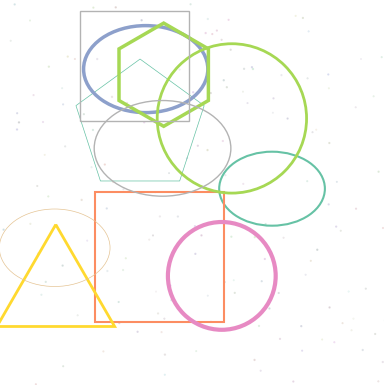[{"shape": "pentagon", "thickness": 0.5, "radius": 0.88, "center": [0.364, 0.672]}, {"shape": "oval", "thickness": 1.5, "radius": 0.69, "center": [0.707, 0.51]}, {"shape": "square", "thickness": 1.5, "radius": 0.84, "center": [0.414, 0.333]}, {"shape": "oval", "thickness": 2.5, "radius": 0.81, "center": [0.378, 0.82]}, {"shape": "circle", "thickness": 3, "radius": 0.7, "center": [0.576, 0.283]}, {"shape": "hexagon", "thickness": 2.5, "radius": 0.67, "center": [0.425, 0.806]}, {"shape": "circle", "thickness": 2, "radius": 0.97, "center": [0.602, 0.692]}, {"shape": "triangle", "thickness": 2, "radius": 0.88, "center": [0.145, 0.24]}, {"shape": "oval", "thickness": 0.5, "radius": 0.72, "center": [0.142, 0.356]}, {"shape": "oval", "thickness": 1, "radius": 0.89, "center": [0.422, 0.615]}, {"shape": "square", "thickness": 1, "radius": 0.71, "center": [0.349, 0.829]}]